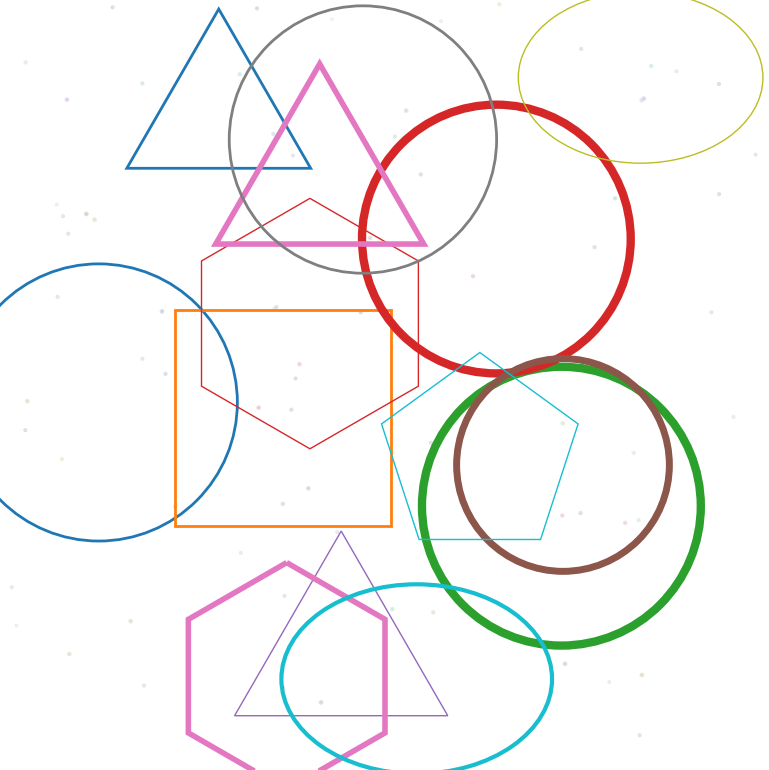[{"shape": "circle", "thickness": 1, "radius": 0.9, "center": [0.128, 0.477]}, {"shape": "triangle", "thickness": 1, "radius": 0.69, "center": [0.284, 0.85]}, {"shape": "square", "thickness": 1, "radius": 0.7, "center": [0.367, 0.457]}, {"shape": "circle", "thickness": 3, "radius": 0.91, "center": [0.729, 0.343]}, {"shape": "hexagon", "thickness": 0.5, "radius": 0.81, "center": [0.403, 0.58]}, {"shape": "circle", "thickness": 3, "radius": 0.87, "center": [0.645, 0.69]}, {"shape": "triangle", "thickness": 0.5, "radius": 0.8, "center": [0.443, 0.15]}, {"shape": "circle", "thickness": 2.5, "radius": 0.69, "center": [0.731, 0.396]}, {"shape": "hexagon", "thickness": 2, "radius": 0.74, "center": [0.372, 0.122]}, {"shape": "triangle", "thickness": 2, "radius": 0.78, "center": [0.415, 0.761]}, {"shape": "circle", "thickness": 1, "radius": 0.87, "center": [0.471, 0.819]}, {"shape": "oval", "thickness": 0.5, "radius": 0.79, "center": [0.832, 0.899]}, {"shape": "oval", "thickness": 1.5, "radius": 0.88, "center": [0.541, 0.118]}, {"shape": "pentagon", "thickness": 0.5, "radius": 0.67, "center": [0.623, 0.408]}]